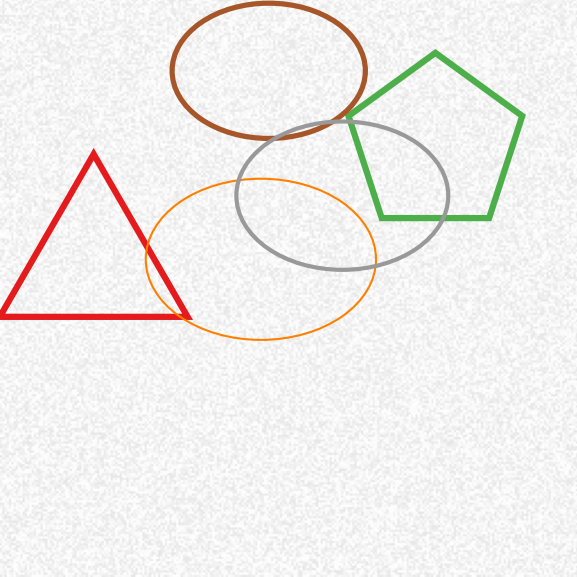[{"shape": "triangle", "thickness": 3, "radius": 0.94, "center": [0.162, 0.544]}, {"shape": "pentagon", "thickness": 3, "radius": 0.79, "center": [0.754, 0.749]}, {"shape": "oval", "thickness": 1, "radius": 1.0, "center": [0.452, 0.55]}, {"shape": "oval", "thickness": 2.5, "radius": 0.84, "center": [0.465, 0.877]}, {"shape": "oval", "thickness": 2, "radius": 0.92, "center": [0.593, 0.66]}]